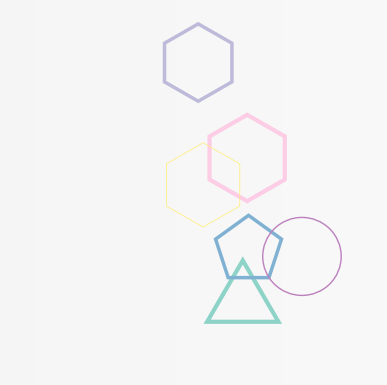[{"shape": "triangle", "thickness": 3, "radius": 0.53, "center": [0.627, 0.217]}, {"shape": "hexagon", "thickness": 2.5, "radius": 0.5, "center": [0.512, 0.838]}, {"shape": "pentagon", "thickness": 2.5, "radius": 0.45, "center": [0.641, 0.351]}, {"shape": "hexagon", "thickness": 3, "radius": 0.56, "center": [0.638, 0.59]}, {"shape": "circle", "thickness": 1, "radius": 0.51, "center": [0.779, 0.334]}, {"shape": "hexagon", "thickness": 0.5, "radius": 0.55, "center": [0.524, 0.52]}]